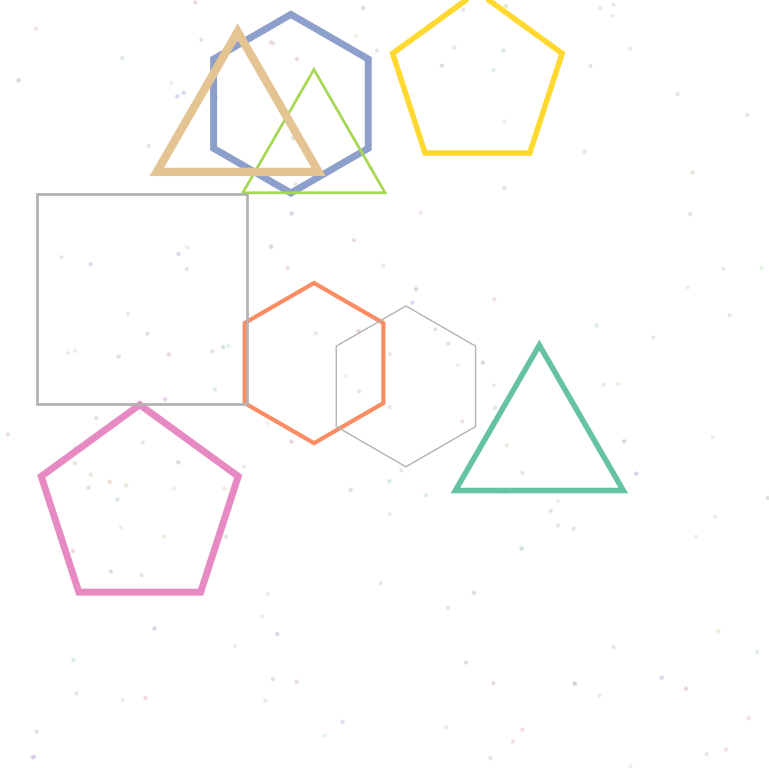[{"shape": "triangle", "thickness": 2, "radius": 0.63, "center": [0.7, 0.426]}, {"shape": "hexagon", "thickness": 1.5, "radius": 0.52, "center": [0.408, 0.528]}, {"shape": "hexagon", "thickness": 2.5, "radius": 0.58, "center": [0.378, 0.865]}, {"shape": "pentagon", "thickness": 2.5, "radius": 0.67, "center": [0.181, 0.34]}, {"shape": "triangle", "thickness": 1, "radius": 0.53, "center": [0.408, 0.803]}, {"shape": "pentagon", "thickness": 2, "radius": 0.58, "center": [0.62, 0.895]}, {"shape": "triangle", "thickness": 3, "radius": 0.61, "center": [0.309, 0.837]}, {"shape": "hexagon", "thickness": 0.5, "radius": 0.52, "center": [0.527, 0.498]}, {"shape": "square", "thickness": 1, "radius": 0.68, "center": [0.185, 0.612]}]